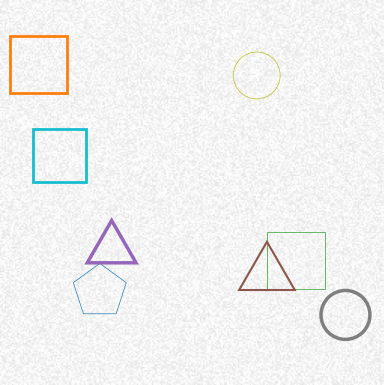[{"shape": "pentagon", "thickness": 0.5, "radius": 0.36, "center": [0.259, 0.243]}, {"shape": "square", "thickness": 2, "radius": 0.37, "center": [0.1, 0.833]}, {"shape": "square", "thickness": 0.5, "radius": 0.38, "center": [0.769, 0.323]}, {"shape": "triangle", "thickness": 2.5, "radius": 0.37, "center": [0.29, 0.354]}, {"shape": "triangle", "thickness": 1.5, "radius": 0.42, "center": [0.693, 0.288]}, {"shape": "circle", "thickness": 2.5, "radius": 0.32, "center": [0.897, 0.182]}, {"shape": "circle", "thickness": 0.5, "radius": 0.3, "center": [0.667, 0.804]}, {"shape": "square", "thickness": 2, "radius": 0.35, "center": [0.154, 0.596]}]